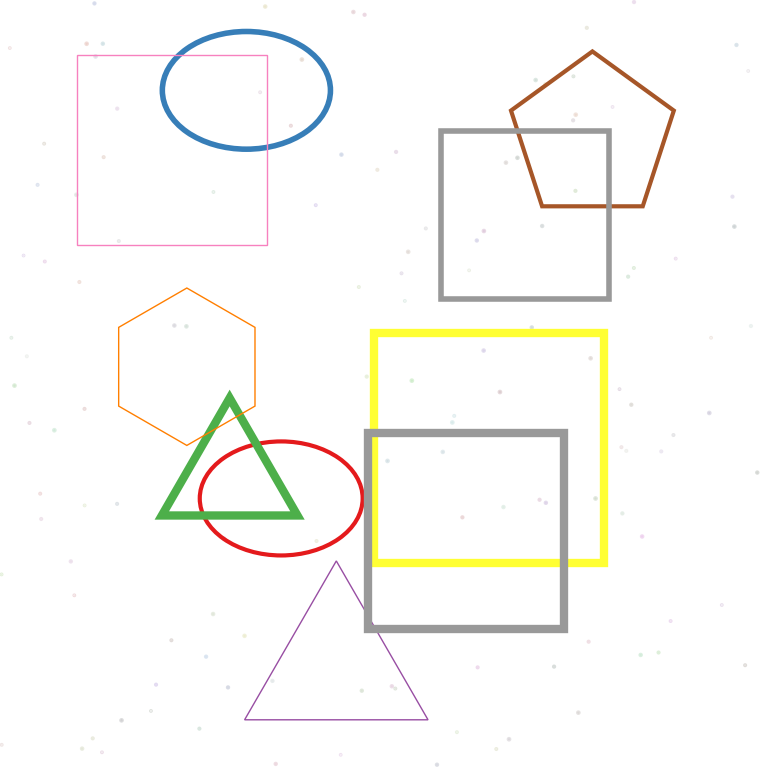[{"shape": "oval", "thickness": 1.5, "radius": 0.53, "center": [0.365, 0.353]}, {"shape": "oval", "thickness": 2, "radius": 0.55, "center": [0.32, 0.883]}, {"shape": "triangle", "thickness": 3, "radius": 0.51, "center": [0.298, 0.381]}, {"shape": "triangle", "thickness": 0.5, "radius": 0.69, "center": [0.437, 0.134]}, {"shape": "hexagon", "thickness": 0.5, "radius": 0.51, "center": [0.243, 0.524]}, {"shape": "square", "thickness": 3, "radius": 0.75, "center": [0.635, 0.418]}, {"shape": "pentagon", "thickness": 1.5, "radius": 0.56, "center": [0.769, 0.822]}, {"shape": "square", "thickness": 0.5, "radius": 0.62, "center": [0.223, 0.805]}, {"shape": "square", "thickness": 2, "radius": 0.55, "center": [0.682, 0.72]}, {"shape": "square", "thickness": 3, "radius": 0.64, "center": [0.605, 0.311]}]